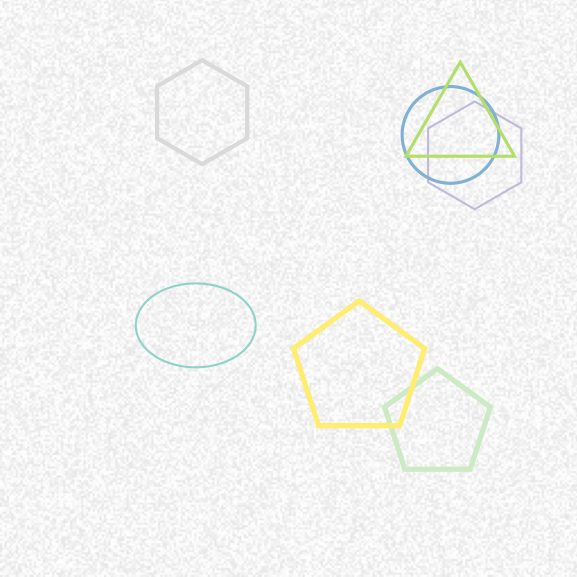[{"shape": "oval", "thickness": 1, "radius": 0.52, "center": [0.339, 0.436]}, {"shape": "hexagon", "thickness": 1, "radius": 0.47, "center": [0.822, 0.73]}, {"shape": "circle", "thickness": 1.5, "radius": 0.42, "center": [0.78, 0.765]}, {"shape": "triangle", "thickness": 1.5, "radius": 0.54, "center": [0.797, 0.783]}, {"shape": "hexagon", "thickness": 2, "radius": 0.45, "center": [0.35, 0.805]}, {"shape": "pentagon", "thickness": 2.5, "radius": 0.48, "center": [0.758, 0.264]}, {"shape": "pentagon", "thickness": 2.5, "radius": 0.6, "center": [0.622, 0.359]}]